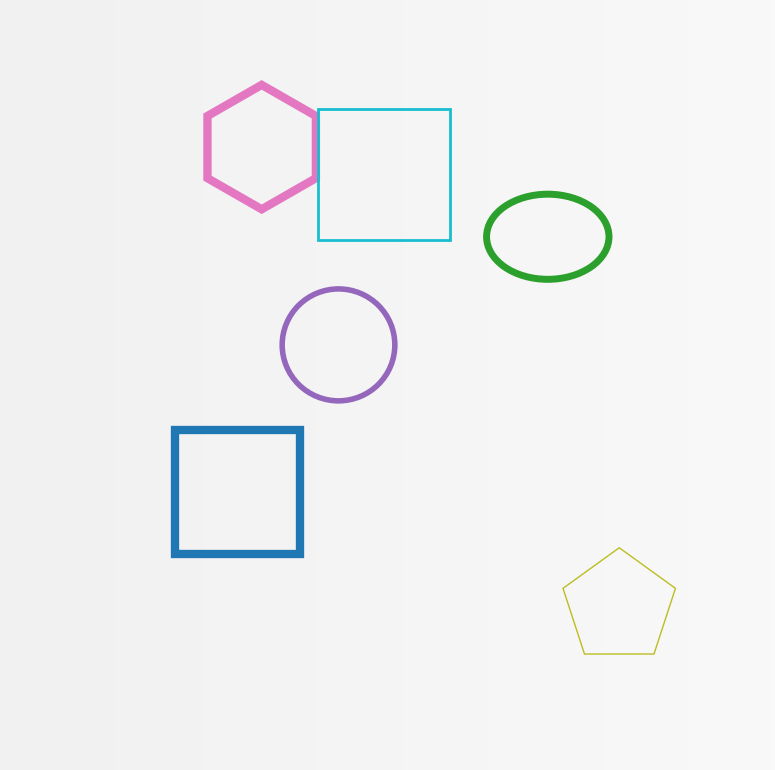[{"shape": "square", "thickness": 3, "radius": 0.4, "center": [0.307, 0.361]}, {"shape": "oval", "thickness": 2.5, "radius": 0.39, "center": [0.707, 0.693]}, {"shape": "circle", "thickness": 2, "radius": 0.36, "center": [0.437, 0.552]}, {"shape": "hexagon", "thickness": 3, "radius": 0.4, "center": [0.338, 0.809]}, {"shape": "pentagon", "thickness": 0.5, "radius": 0.38, "center": [0.799, 0.212]}, {"shape": "square", "thickness": 1, "radius": 0.43, "center": [0.495, 0.773]}]